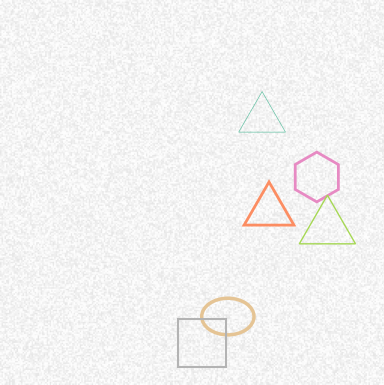[{"shape": "triangle", "thickness": 0.5, "radius": 0.35, "center": [0.681, 0.692]}, {"shape": "triangle", "thickness": 2, "radius": 0.37, "center": [0.699, 0.453]}, {"shape": "hexagon", "thickness": 2, "radius": 0.32, "center": [0.823, 0.54]}, {"shape": "triangle", "thickness": 1, "radius": 0.42, "center": [0.85, 0.409]}, {"shape": "oval", "thickness": 2.5, "radius": 0.34, "center": [0.592, 0.178]}, {"shape": "square", "thickness": 1.5, "radius": 0.31, "center": [0.526, 0.109]}]